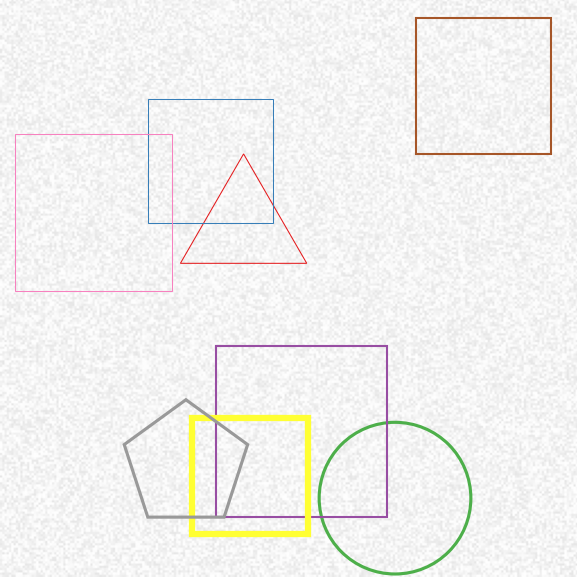[{"shape": "triangle", "thickness": 0.5, "radius": 0.63, "center": [0.422, 0.606]}, {"shape": "square", "thickness": 0.5, "radius": 0.54, "center": [0.365, 0.72]}, {"shape": "circle", "thickness": 1.5, "radius": 0.66, "center": [0.684, 0.137]}, {"shape": "square", "thickness": 1, "radius": 0.74, "center": [0.522, 0.252]}, {"shape": "square", "thickness": 3, "radius": 0.5, "center": [0.433, 0.175]}, {"shape": "square", "thickness": 1, "radius": 0.59, "center": [0.837, 0.85]}, {"shape": "square", "thickness": 0.5, "radius": 0.68, "center": [0.161, 0.632]}, {"shape": "pentagon", "thickness": 1.5, "radius": 0.56, "center": [0.322, 0.195]}]